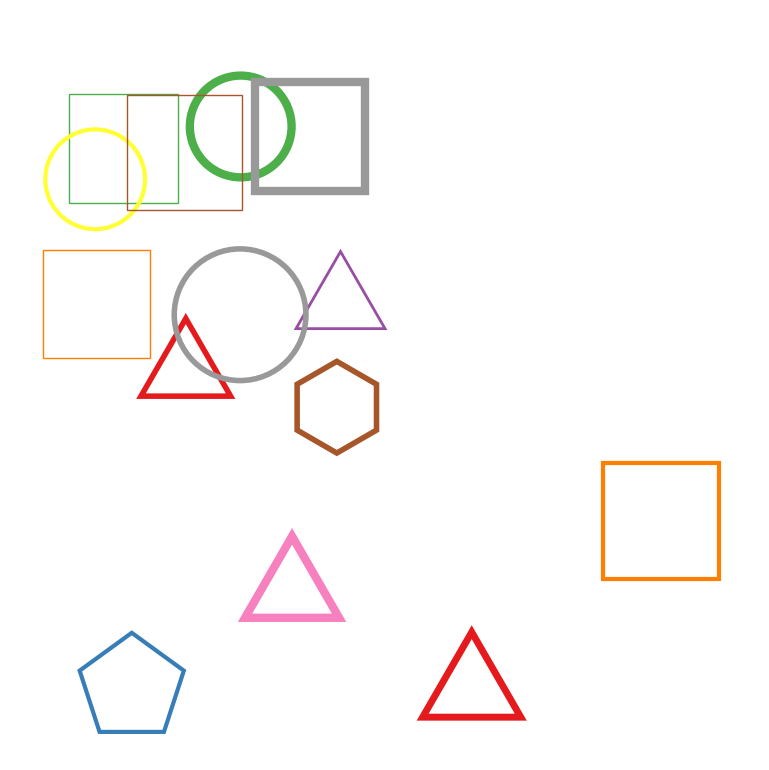[{"shape": "triangle", "thickness": 2.5, "radius": 0.37, "center": [0.613, 0.105]}, {"shape": "triangle", "thickness": 2, "radius": 0.34, "center": [0.241, 0.519]}, {"shape": "pentagon", "thickness": 1.5, "radius": 0.36, "center": [0.171, 0.107]}, {"shape": "circle", "thickness": 3, "radius": 0.33, "center": [0.313, 0.836]}, {"shape": "square", "thickness": 0.5, "radius": 0.35, "center": [0.161, 0.807]}, {"shape": "triangle", "thickness": 1, "radius": 0.33, "center": [0.442, 0.607]}, {"shape": "square", "thickness": 0.5, "radius": 0.35, "center": [0.125, 0.605]}, {"shape": "square", "thickness": 1.5, "radius": 0.38, "center": [0.859, 0.324]}, {"shape": "circle", "thickness": 1.5, "radius": 0.32, "center": [0.124, 0.767]}, {"shape": "square", "thickness": 0.5, "radius": 0.37, "center": [0.24, 0.802]}, {"shape": "hexagon", "thickness": 2, "radius": 0.3, "center": [0.437, 0.471]}, {"shape": "triangle", "thickness": 3, "radius": 0.35, "center": [0.379, 0.233]}, {"shape": "circle", "thickness": 2, "radius": 0.43, "center": [0.312, 0.591]}, {"shape": "square", "thickness": 3, "radius": 0.36, "center": [0.403, 0.823]}]